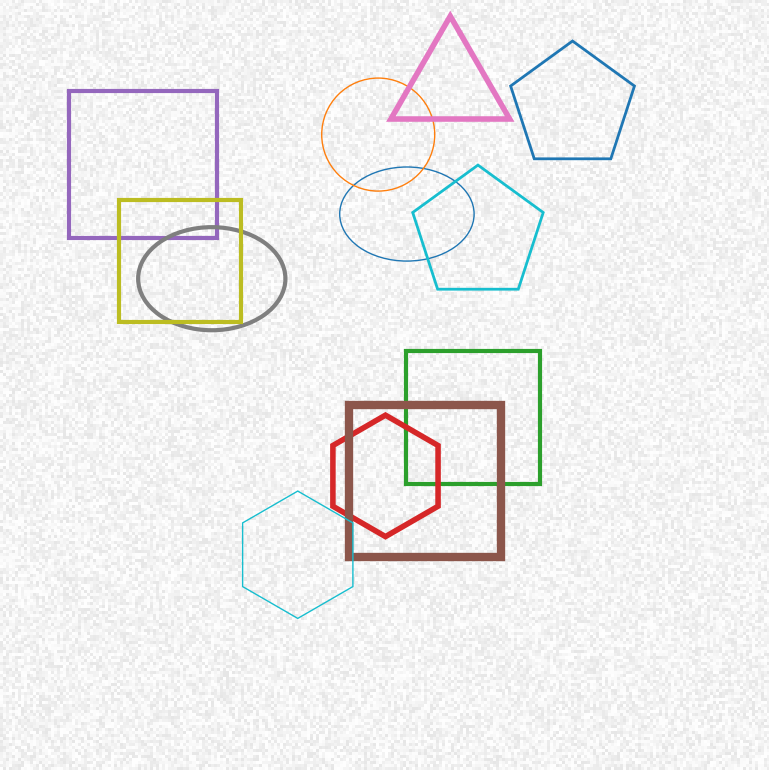[{"shape": "oval", "thickness": 0.5, "radius": 0.44, "center": [0.528, 0.722]}, {"shape": "pentagon", "thickness": 1, "radius": 0.42, "center": [0.744, 0.862]}, {"shape": "circle", "thickness": 0.5, "radius": 0.37, "center": [0.491, 0.825]}, {"shape": "square", "thickness": 1.5, "radius": 0.43, "center": [0.614, 0.458]}, {"shape": "hexagon", "thickness": 2, "radius": 0.39, "center": [0.501, 0.382]}, {"shape": "square", "thickness": 1.5, "radius": 0.48, "center": [0.186, 0.786]}, {"shape": "square", "thickness": 3, "radius": 0.49, "center": [0.553, 0.376]}, {"shape": "triangle", "thickness": 2, "radius": 0.45, "center": [0.585, 0.89]}, {"shape": "oval", "thickness": 1.5, "radius": 0.48, "center": [0.275, 0.638]}, {"shape": "square", "thickness": 1.5, "radius": 0.4, "center": [0.234, 0.661]}, {"shape": "pentagon", "thickness": 1, "radius": 0.45, "center": [0.621, 0.696]}, {"shape": "hexagon", "thickness": 0.5, "radius": 0.41, "center": [0.387, 0.28]}]